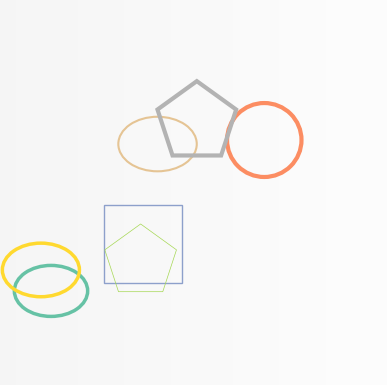[{"shape": "oval", "thickness": 2.5, "radius": 0.47, "center": [0.132, 0.244]}, {"shape": "circle", "thickness": 3, "radius": 0.48, "center": [0.682, 0.636]}, {"shape": "square", "thickness": 1, "radius": 0.51, "center": [0.369, 0.366]}, {"shape": "pentagon", "thickness": 0.5, "radius": 0.49, "center": [0.363, 0.321]}, {"shape": "oval", "thickness": 2.5, "radius": 0.5, "center": [0.106, 0.299]}, {"shape": "oval", "thickness": 1.5, "radius": 0.51, "center": [0.407, 0.626]}, {"shape": "pentagon", "thickness": 3, "radius": 0.53, "center": [0.508, 0.683]}]